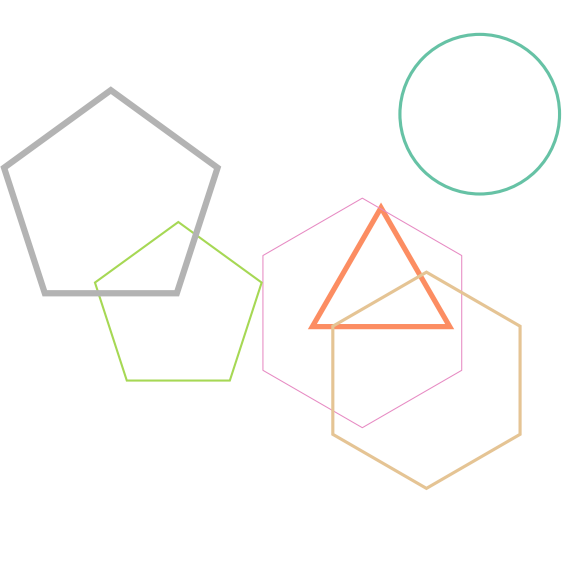[{"shape": "circle", "thickness": 1.5, "radius": 0.69, "center": [0.831, 0.801]}, {"shape": "triangle", "thickness": 2.5, "radius": 0.69, "center": [0.66, 0.502]}, {"shape": "hexagon", "thickness": 0.5, "radius": 0.99, "center": [0.627, 0.457]}, {"shape": "pentagon", "thickness": 1, "radius": 0.76, "center": [0.309, 0.463]}, {"shape": "hexagon", "thickness": 1.5, "radius": 0.94, "center": [0.738, 0.341]}, {"shape": "pentagon", "thickness": 3, "radius": 0.97, "center": [0.192, 0.649]}]